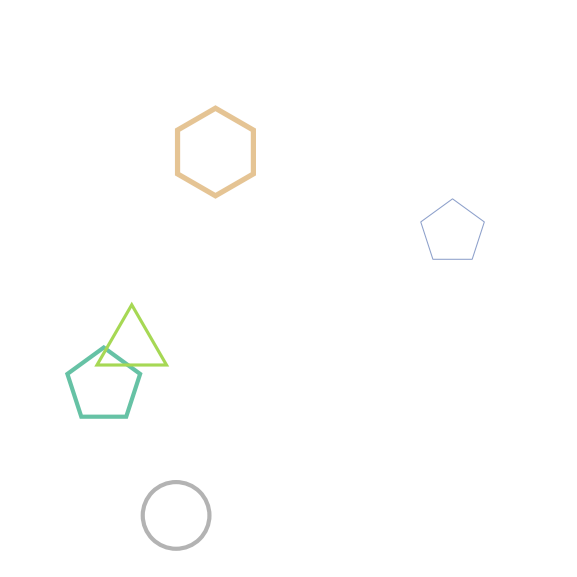[{"shape": "pentagon", "thickness": 2, "radius": 0.33, "center": [0.18, 0.331]}, {"shape": "pentagon", "thickness": 0.5, "radius": 0.29, "center": [0.784, 0.597]}, {"shape": "triangle", "thickness": 1.5, "radius": 0.35, "center": [0.228, 0.402]}, {"shape": "hexagon", "thickness": 2.5, "radius": 0.38, "center": [0.373, 0.736]}, {"shape": "circle", "thickness": 2, "radius": 0.29, "center": [0.305, 0.107]}]